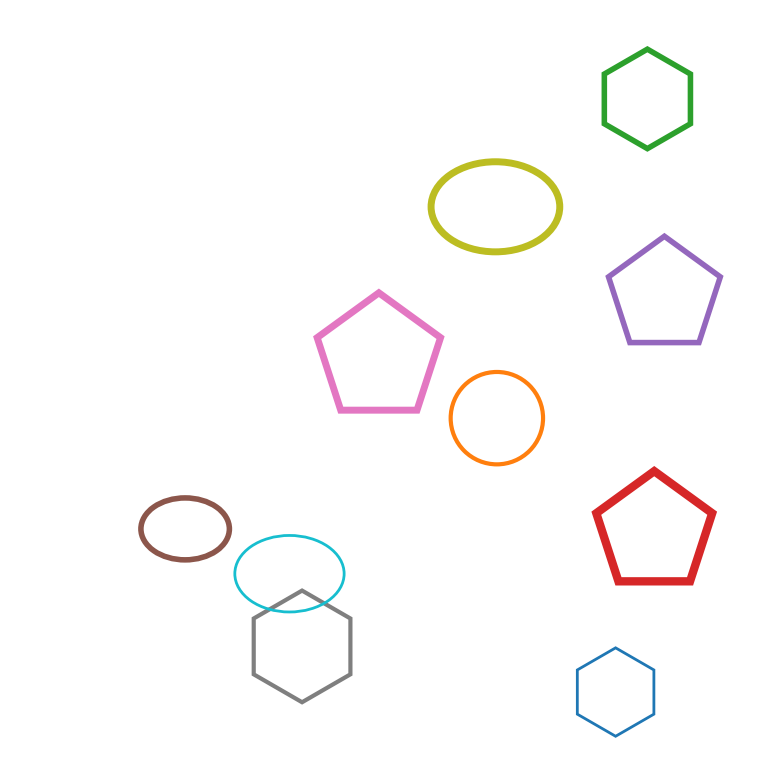[{"shape": "hexagon", "thickness": 1, "radius": 0.29, "center": [0.799, 0.101]}, {"shape": "circle", "thickness": 1.5, "radius": 0.3, "center": [0.645, 0.457]}, {"shape": "hexagon", "thickness": 2, "radius": 0.32, "center": [0.841, 0.872]}, {"shape": "pentagon", "thickness": 3, "radius": 0.4, "center": [0.85, 0.309]}, {"shape": "pentagon", "thickness": 2, "radius": 0.38, "center": [0.863, 0.617]}, {"shape": "oval", "thickness": 2, "radius": 0.29, "center": [0.24, 0.313]}, {"shape": "pentagon", "thickness": 2.5, "radius": 0.42, "center": [0.492, 0.535]}, {"shape": "hexagon", "thickness": 1.5, "radius": 0.36, "center": [0.392, 0.161]}, {"shape": "oval", "thickness": 2.5, "radius": 0.42, "center": [0.643, 0.731]}, {"shape": "oval", "thickness": 1, "radius": 0.35, "center": [0.376, 0.255]}]